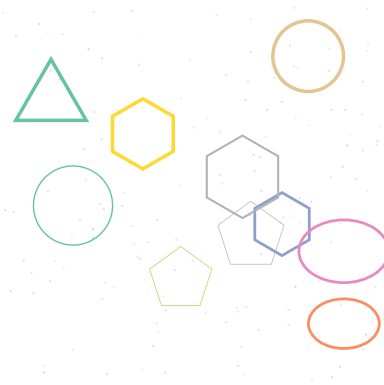[{"shape": "triangle", "thickness": 2.5, "radius": 0.53, "center": [0.132, 0.74]}, {"shape": "circle", "thickness": 1, "radius": 0.51, "center": [0.19, 0.466]}, {"shape": "oval", "thickness": 2, "radius": 0.46, "center": [0.893, 0.159]}, {"shape": "hexagon", "thickness": 2, "radius": 0.41, "center": [0.733, 0.418]}, {"shape": "oval", "thickness": 2, "radius": 0.58, "center": [0.893, 0.347]}, {"shape": "pentagon", "thickness": 0.5, "radius": 0.42, "center": [0.469, 0.275]}, {"shape": "hexagon", "thickness": 2.5, "radius": 0.46, "center": [0.371, 0.652]}, {"shape": "circle", "thickness": 2.5, "radius": 0.46, "center": [0.8, 0.854]}, {"shape": "pentagon", "thickness": 0.5, "radius": 0.45, "center": [0.652, 0.387]}, {"shape": "hexagon", "thickness": 1.5, "radius": 0.54, "center": [0.63, 0.541]}]